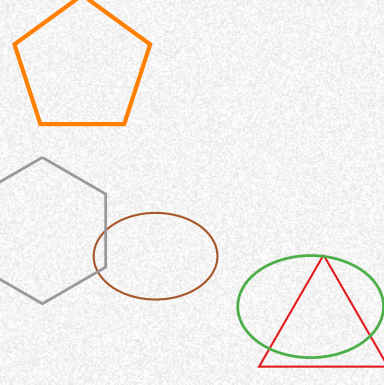[{"shape": "triangle", "thickness": 1.5, "radius": 0.97, "center": [0.84, 0.144]}, {"shape": "oval", "thickness": 2, "radius": 0.95, "center": [0.807, 0.204]}, {"shape": "pentagon", "thickness": 3, "radius": 0.93, "center": [0.214, 0.828]}, {"shape": "oval", "thickness": 1.5, "radius": 0.8, "center": [0.404, 0.335]}, {"shape": "hexagon", "thickness": 2, "radius": 0.95, "center": [0.11, 0.401]}]